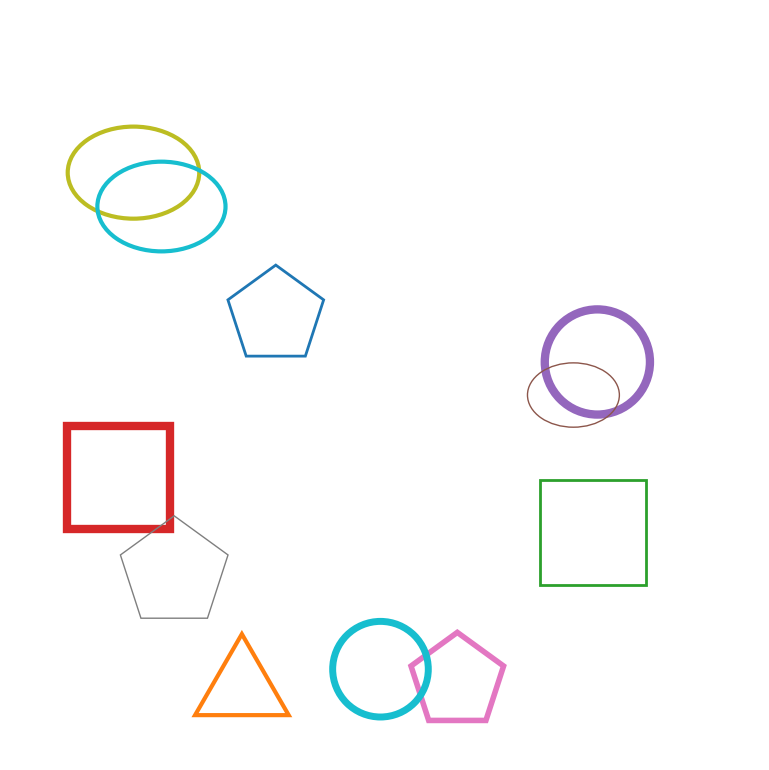[{"shape": "pentagon", "thickness": 1, "radius": 0.33, "center": [0.358, 0.59]}, {"shape": "triangle", "thickness": 1.5, "radius": 0.35, "center": [0.314, 0.106]}, {"shape": "square", "thickness": 1, "radius": 0.34, "center": [0.77, 0.309]}, {"shape": "square", "thickness": 3, "radius": 0.33, "center": [0.154, 0.38]}, {"shape": "circle", "thickness": 3, "radius": 0.34, "center": [0.776, 0.53]}, {"shape": "oval", "thickness": 0.5, "radius": 0.3, "center": [0.745, 0.487]}, {"shape": "pentagon", "thickness": 2, "radius": 0.32, "center": [0.594, 0.116]}, {"shape": "pentagon", "thickness": 0.5, "radius": 0.37, "center": [0.226, 0.257]}, {"shape": "oval", "thickness": 1.5, "radius": 0.43, "center": [0.173, 0.776]}, {"shape": "circle", "thickness": 2.5, "radius": 0.31, "center": [0.494, 0.131]}, {"shape": "oval", "thickness": 1.5, "radius": 0.42, "center": [0.21, 0.732]}]